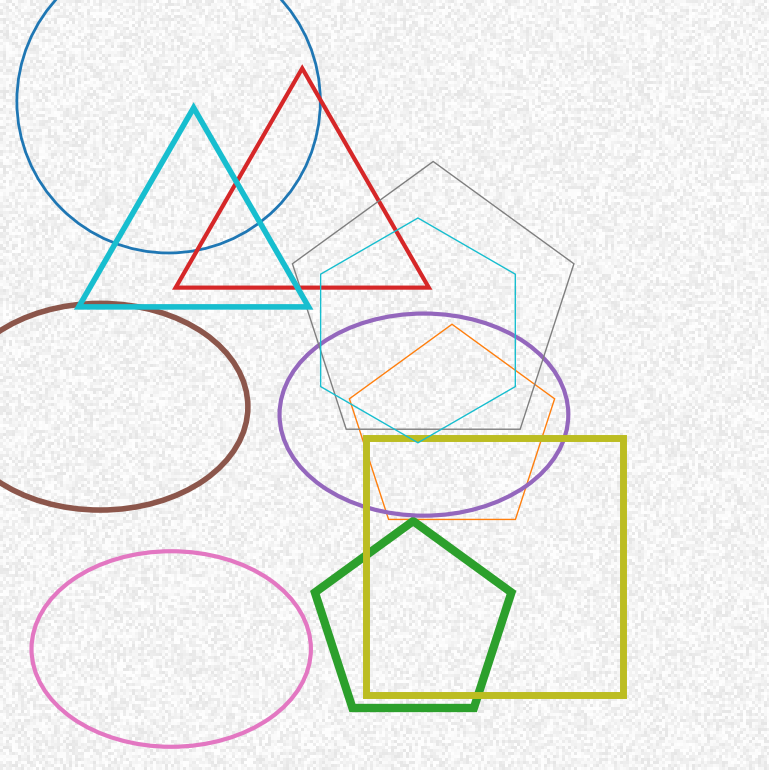[{"shape": "circle", "thickness": 1, "radius": 0.99, "center": [0.219, 0.869]}, {"shape": "pentagon", "thickness": 0.5, "radius": 0.7, "center": [0.587, 0.439]}, {"shape": "pentagon", "thickness": 3, "radius": 0.67, "center": [0.537, 0.189]}, {"shape": "triangle", "thickness": 1.5, "radius": 0.95, "center": [0.393, 0.721]}, {"shape": "oval", "thickness": 1.5, "radius": 0.94, "center": [0.551, 0.462]}, {"shape": "oval", "thickness": 2, "radius": 0.96, "center": [0.13, 0.472]}, {"shape": "oval", "thickness": 1.5, "radius": 0.91, "center": [0.222, 0.157]}, {"shape": "pentagon", "thickness": 0.5, "radius": 0.96, "center": [0.563, 0.598]}, {"shape": "square", "thickness": 2.5, "radius": 0.84, "center": [0.642, 0.264]}, {"shape": "hexagon", "thickness": 0.5, "radius": 0.73, "center": [0.543, 0.571]}, {"shape": "triangle", "thickness": 2, "radius": 0.86, "center": [0.251, 0.688]}]